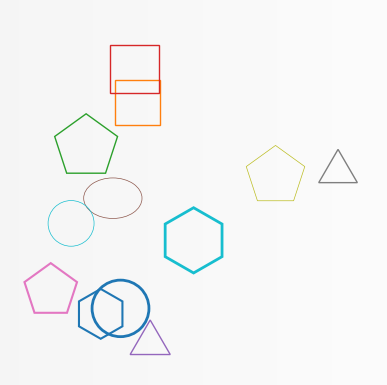[{"shape": "hexagon", "thickness": 1.5, "radius": 0.32, "center": [0.26, 0.185]}, {"shape": "circle", "thickness": 2, "radius": 0.37, "center": [0.311, 0.199]}, {"shape": "square", "thickness": 1, "radius": 0.29, "center": [0.355, 0.733]}, {"shape": "pentagon", "thickness": 1, "radius": 0.43, "center": [0.222, 0.619]}, {"shape": "square", "thickness": 1, "radius": 0.31, "center": [0.348, 0.821]}, {"shape": "triangle", "thickness": 1, "radius": 0.3, "center": [0.388, 0.109]}, {"shape": "oval", "thickness": 0.5, "radius": 0.38, "center": [0.291, 0.485]}, {"shape": "pentagon", "thickness": 1.5, "radius": 0.36, "center": [0.131, 0.245]}, {"shape": "triangle", "thickness": 1, "radius": 0.29, "center": [0.872, 0.554]}, {"shape": "pentagon", "thickness": 0.5, "radius": 0.4, "center": [0.711, 0.543]}, {"shape": "circle", "thickness": 0.5, "radius": 0.3, "center": [0.183, 0.42]}, {"shape": "hexagon", "thickness": 2, "radius": 0.42, "center": [0.5, 0.376]}]